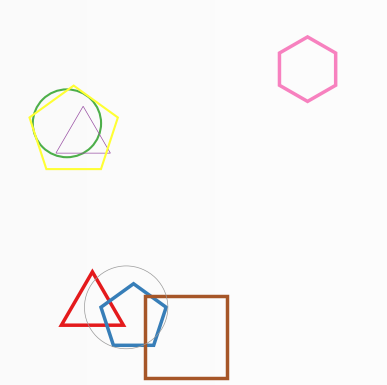[{"shape": "triangle", "thickness": 2.5, "radius": 0.46, "center": [0.238, 0.202]}, {"shape": "pentagon", "thickness": 2.5, "radius": 0.44, "center": [0.345, 0.175]}, {"shape": "circle", "thickness": 1.5, "radius": 0.44, "center": [0.173, 0.68]}, {"shape": "triangle", "thickness": 0.5, "radius": 0.41, "center": [0.215, 0.643]}, {"shape": "pentagon", "thickness": 1.5, "radius": 0.6, "center": [0.19, 0.658]}, {"shape": "square", "thickness": 2.5, "radius": 0.53, "center": [0.48, 0.125]}, {"shape": "hexagon", "thickness": 2.5, "radius": 0.42, "center": [0.794, 0.82]}, {"shape": "circle", "thickness": 0.5, "radius": 0.54, "center": [0.326, 0.202]}]